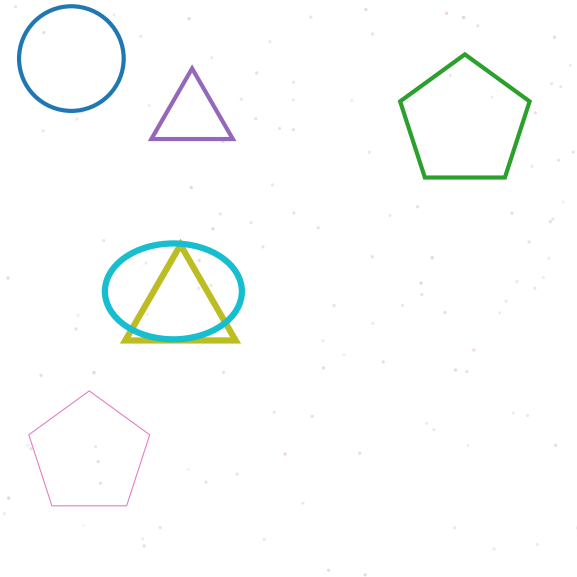[{"shape": "circle", "thickness": 2, "radius": 0.45, "center": [0.124, 0.898]}, {"shape": "pentagon", "thickness": 2, "radius": 0.59, "center": [0.805, 0.787]}, {"shape": "triangle", "thickness": 2, "radius": 0.41, "center": [0.333, 0.799]}, {"shape": "pentagon", "thickness": 0.5, "radius": 0.55, "center": [0.155, 0.212]}, {"shape": "triangle", "thickness": 3, "radius": 0.55, "center": [0.313, 0.465]}, {"shape": "oval", "thickness": 3, "radius": 0.59, "center": [0.3, 0.495]}]